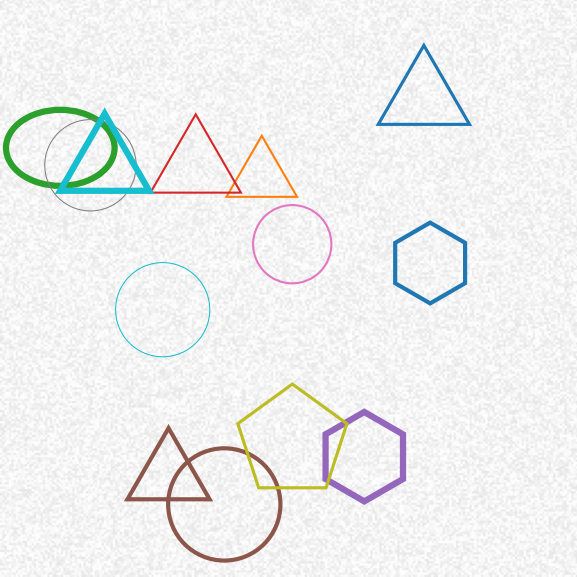[{"shape": "triangle", "thickness": 1.5, "radius": 0.46, "center": [0.734, 0.829]}, {"shape": "hexagon", "thickness": 2, "radius": 0.35, "center": [0.745, 0.544]}, {"shape": "triangle", "thickness": 1, "radius": 0.35, "center": [0.453, 0.694]}, {"shape": "oval", "thickness": 3, "radius": 0.47, "center": [0.104, 0.743]}, {"shape": "triangle", "thickness": 1, "radius": 0.45, "center": [0.339, 0.711]}, {"shape": "hexagon", "thickness": 3, "radius": 0.39, "center": [0.631, 0.208]}, {"shape": "triangle", "thickness": 2, "radius": 0.41, "center": [0.292, 0.176]}, {"shape": "circle", "thickness": 2, "radius": 0.49, "center": [0.388, 0.126]}, {"shape": "circle", "thickness": 1, "radius": 0.34, "center": [0.506, 0.576]}, {"shape": "circle", "thickness": 0.5, "radius": 0.4, "center": [0.157, 0.713]}, {"shape": "pentagon", "thickness": 1.5, "radius": 0.5, "center": [0.506, 0.235]}, {"shape": "circle", "thickness": 0.5, "radius": 0.41, "center": [0.282, 0.463]}, {"shape": "triangle", "thickness": 3, "radius": 0.44, "center": [0.181, 0.713]}]